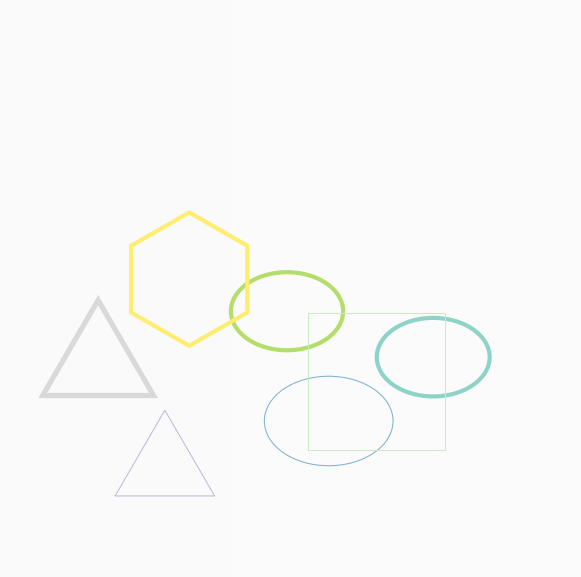[{"shape": "oval", "thickness": 2, "radius": 0.49, "center": [0.745, 0.381]}, {"shape": "triangle", "thickness": 0.5, "radius": 0.49, "center": [0.284, 0.19]}, {"shape": "oval", "thickness": 0.5, "radius": 0.55, "center": [0.565, 0.27]}, {"shape": "oval", "thickness": 2, "radius": 0.48, "center": [0.494, 0.46]}, {"shape": "triangle", "thickness": 2.5, "radius": 0.55, "center": [0.169, 0.369]}, {"shape": "square", "thickness": 0.5, "radius": 0.59, "center": [0.648, 0.339]}, {"shape": "hexagon", "thickness": 2, "radius": 0.58, "center": [0.326, 0.516]}]